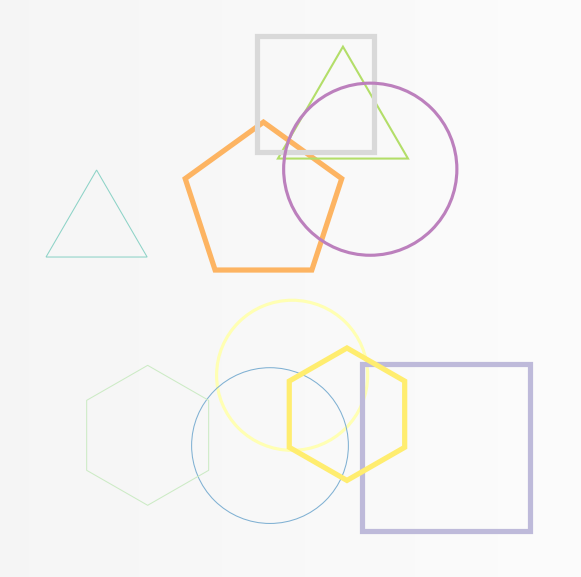[{"shape": "triangle", "thickness": 0.5, "radius": 0.5, "center": [0.166, 0.604]}, {"shape": "circle", "thickness": 1.5, "radius": 0.65, "center": [0.503, 0.349]}, {"shape": "square", "thickness": 2.5, "radius": 0.72, "center": [0.767, 0.224]}, {"shape": "circle", "thickness": 0.5, "radius": 0.67, "center": [0.465, 0.228]}, {"shape": "pentagon", "thickness": 2.5, "radius": 0.71, "center": [0.453, 0.646]}, {"shape": "triangle", "thickness": 1, "radius": 0.65, "center": [0.59, 0.789]}, {"shape": "square", "thickness": 2.5, "radius": 0.5, "center": [0.543, 0.837]}, {"shape": "circle", "thickness": 1.5, "radius": 0.75, "center": [0.637, 0.706]}, {"shape": "hexagon", "thickness": 0.5, "radius": 0.61, "center": [0.254, 0.245]}, {"shape": "hexagon", "thickness": 2.5, "radius": 0.57, "center": [0.597, 0.282]}]